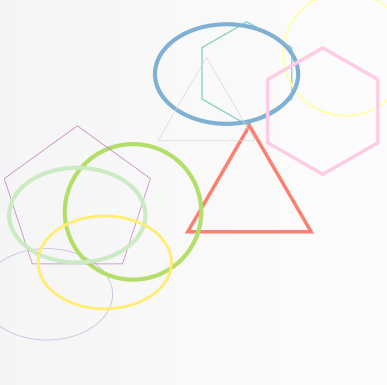[{"shape": "hexagon", "thickness": 1, "radius": 0.67, "center": [0.637, 0.81]}, {"shape": "circle", "thickness": 1.5, "radius": 0.81, "center": [0.892, 0.86]}, {"shape": "oval", "thickness": 0.5, "radius": 0.85, "center": [0.121, 0.236]}, {"shape": "triangle", "thickness": 2.5, "radius": 0.92, "center": [0.644, 0.49]}, {"shape": "oval", "thickness": 3, "radius": 0.92, "center": [0.585, 0.808]}, {"shape": "circle", "thickness": 3, "radius": 0.88, "center": [0.343, 0.45]}, {"shape": "hexagon", "thickness": 2.5, "radius": 0.82, "center": [0.833, 0.711]}, {"shape": "triangle", "thickness": 0.5, "radius": 0.72, "center": [0.533, 0.707]}, {"shape": "pentagon", "thickness": 0.5, "radius": 0.99, "center": [0.2, 0.475]}, {"shape": "oval", "thickness": 3, "radius": 0.88, "center": [0.199, 0.441]}, {"shape": "oval", "thickness": 2, "radius": 0.86, "center": [0.27, 0.318]}]